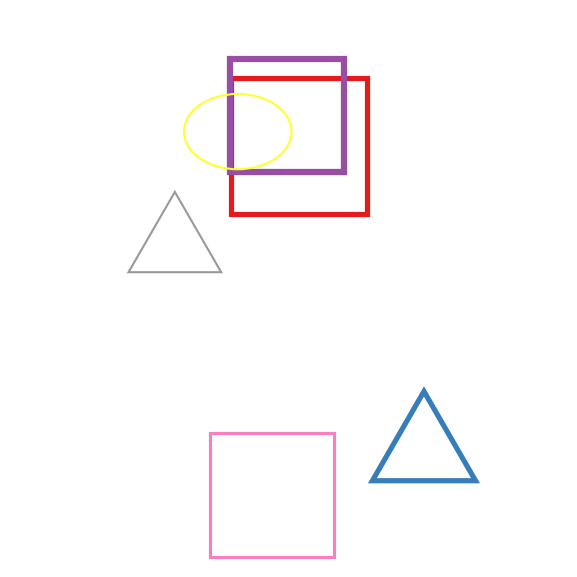[{"shape": "square", "thickness": 2.5, "radius": 0.59, "center": [0.518, 0.747]}, {"shape": "triangle", "thickness": 2.5, "radius": 0.52, "center": [0.734, 0.218]}, {"shape": "square", "thickness": 3, "radius": 0.49, "center": [0.497, 0.799]}, {"shape": "oval", "thickness": 1, "radius": 0.47, "center": [0.412, 0.771]}, {"shape": "square", "thickness": 1.5, "radius": 0.54, "center": [0.472, 0.142]}, {"shape": "triangle", "thickness": 1, "radius": 0.46, "center": [0.303, 0.574]}]